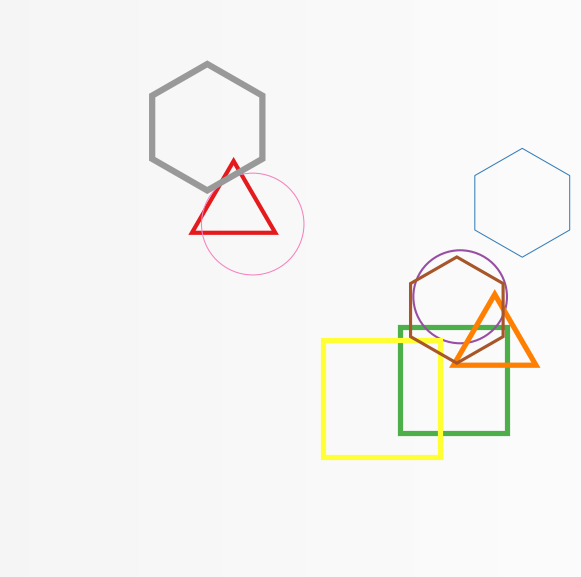[{"shape": "triangle", "thickness": 2, "radius": 0.41, "center": [0.402, 0.637]}, {"shape": "hexagon", "thickness": 0.5, "radius": 0.47, "center": [0.898, 0.648]}, {"shape": "square", "thickness": 2.5, "radius": 0.46, "center": [0.78, 0.341]}, {"shape": "circle", "thickness": 1, "radius": 0.4, "center": [0.792, 0.485]}, {"shape": "triangle", "thickness": 2.5, "radius": 0.41, "center": [0.851, 0.408]}, {"shape": "square", "thickness": 2.5, "radius": 0.5, "center": [0.657, 0.309]}, {"shape": "hexagon", "thickness": 1.5, "radius": 0.46, "center": [0.786, 0.462]}, {"shape": "circle", "thickness": 0.5, "radius": 0.44, "center": [0.435, 0.611]}, {"shape": "hexagon", "thickness": 3, "radius": 0.55, "center": [0.357, 0.779]}]